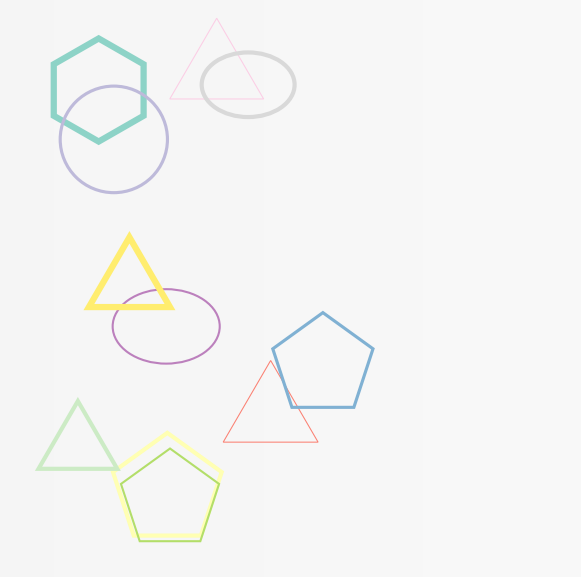[{"shape": "hexagon", "thickness": 3, "radius": 0.45, "center": [0.17, 0.843]}, {"shape": "pentagon", "thickness": 2, "radius": 0.49, "center": [0.288, 0.151]}, {"shape": "circle", "thickness": 1.5, "radius": 0.46, "center": [0.196, 0.758]}, {"shape": "triangle", "thickness": 0.5, "radius": 0.47, "center": [0.466, 0.281]}, {"shape": "pentagon", "thickness": 1.5, "radius": 0.45, "center": [0.556, 0.367]}, {"shape": "pentagon", "thickness": 1, "radius": 0.44, "center": [0.293, 0.134]}, {"shape": "triangle", "thickness": 0.5, "radius": 0.47, "center": [0.373, 0.874]}, {"shape": "oval", "thickness": 2, "radius": 0.4, "center": [0.427, 0.852]}, {"shape": "oval", "thickness": 1, "radius": 0.46, "center": [0.286, 0.434]}, {"shape": "triangle", "thickness": 2, "radius": 0.39, "center": [0.134, 0.226]}, {"shape": "triangle", "thickness": 3, "radius": 0.4, "center": [0.223, 0.508]}]